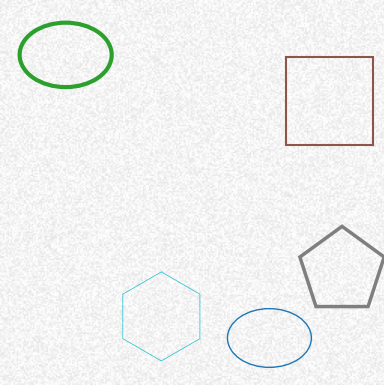[{"shape": "oval", "thickness": 1, "radius": 0.54, "center": [0.7, 0.122]}, {"shape": "oval", "thickness": 3, "radius": 0.6, "center": [0.171, 0.857]}, {"shape": "square", "thickness": 1.5, "radius": 0.57, "center": [0.856, 0.738]}, {"shape": "pentagon", "thickness": 2.5, "radius": 0.58, "center": [0.888, 0.297]}, {"shape": "hexagon", "thickness": 0.5, "radius": 0.58, "center": [0.419, 0.178]}]